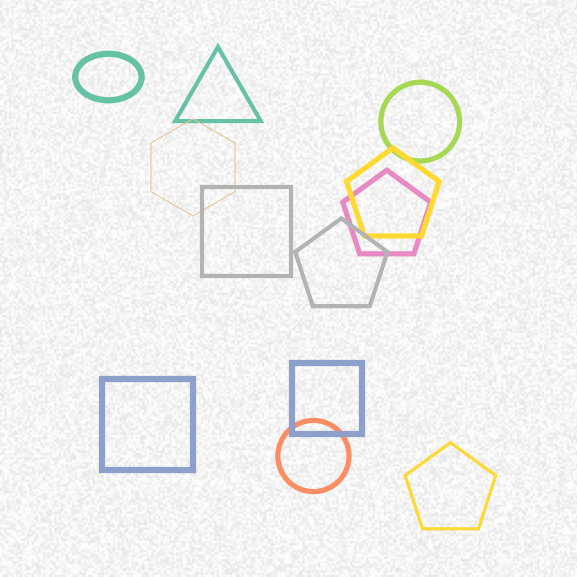[{"shape": "triangle", "thickness": 2, "radius": 0.43, "center": [0.377, 0.832]}, {"shape": "oval", "thickness": 3, "radius": 0.29, "center": [0.188, 0.866]}, {"shape": "circle", "thickness": 2.5, "radius": 0.31, "center": [0.543, 0.209]}, {"shape": "square", "thickness": 3, "radius": 0.31, "center": [0.566, 0.309]}, {"shape": "square", "thickness": 3, "radius": 0.4, "center": [0.255, 0.264]}, {"shape": "pentagon", "thickness": 2.5, "radius": 0.4, "center": [0.67, 0.624]}, {"shape": "circle", "thickness": 2.5, "radius": 0.34, "center": [0.728, 0.789]}, {"shape": "pentagon", "thickness": 1.5, "radius": 0.41, "center": [0.78, 0.15]}, {"shape": "pentagon", "thickness": 2.5, "radius": 0.42, "center": [0.68, 0.659]}, {"shape": "hexagon", "thickness": 0.5, "radius": 0.42, "center": [0.334, 0.709]}, {"shape": "square", "thickness": 2, "radius": 0.39, "center": [0.427, 0.599]}, {"shape": "pentagon", "thickness": 2, "radius": 0.42, "center": [0.591, 0.537]}]